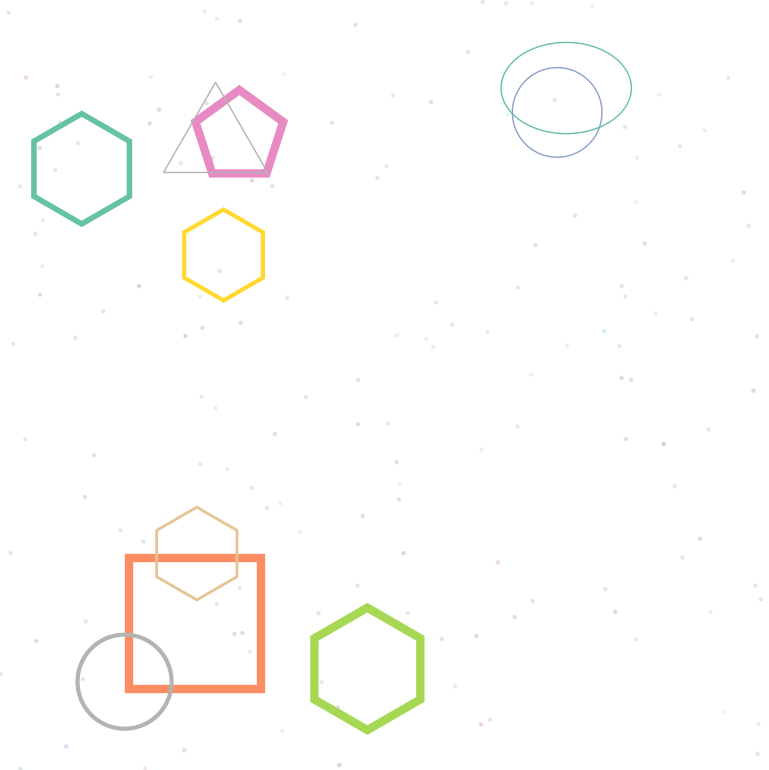[{"shape": "oval", "thickness": 0.5, "radius": 0.42, "center": [0.735, 0.886]}, {"shape": "hexagon", "thickness": 2, "radius": 0.36, "center": [0.106, 0.781]}, {"shape": "square", "thickness": 3, "radius": 0.43, "center": [0.253, 0.19]}, {"shape": "circle", "thickness": 0.5, "radius": 0.29, "center": [0.724, 0.854]}, {"shape": "pentagon", "thickness": 3, "radius": 0.3, "center": [0.311, 0.823]}, {"shape": "hexagon", "thickness": 3, "radius": 0.4, "center": [0.477, 0.131]}, {"shape": "hexagon", "thickness": 1.5, "radius": 0.3, "center": [0.29, 0.669]}, {"shape": "hexagon", "thickness": 1, "radius": 0.3, "center": [0.256, 0.281]}, {"shape": "circle", "thickness": 1.5, "radius": 0.31, "center": [0.162, 0.115]}, {"shape": "triangle", "thickness": 0.5, "radius": 0.39, "center": [0.28, 0.815]}]